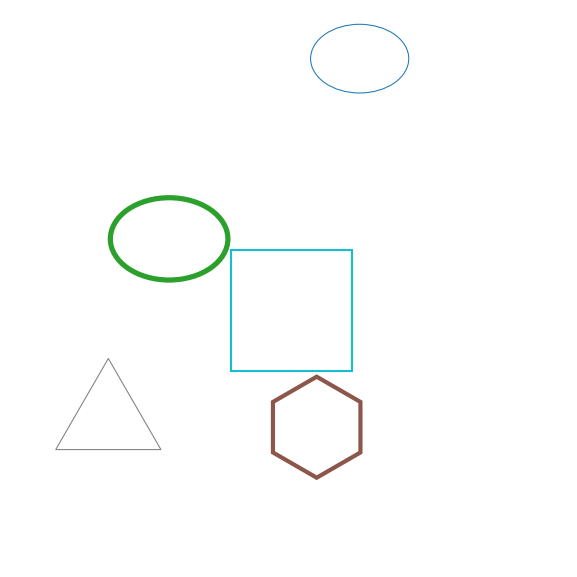[{"shape": "oval", "thickness": 0.5, "radius": 0.42, "center": [0.623, 0.898]}, {"shape": "oval", "thickness": 2.5, "radius": 0.51, "center": [0.293, 0.586]}, {"shape": "hexagon", "thickness": 2, "radius": 0.44, "center": [0.548, 0.259]}, {"shape": "triangle", "thickness": 0.5, "radius": 0.53, "center": [0.188, 0.273]}, {"shape": "square", "thickness": 1, "radius": 0.52, "center": [0.504, 0.461]}]